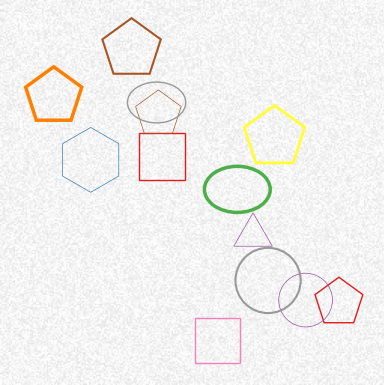[{"shape": "square", "thickness": 1, "radius": 0.3, "center": [0.421, 0.594]}, {"shape": "pentagon", "thickness": 1, "radius": 0.33, "center": [0.88, 0.215]}, {"shape": "hexagon", "thickness": 0.5, "radius": 0.42, "center": [0.236, 0.585]}, {"shape": "oval", "thickness": 2.5, "radius": 0.43, "center": [0.616, 0.508]}, {"shape": "circle", "thickness": 0.5, "radius": 0.35, "center": [0.794, 0.221]}, {"shape": "triangle", "thickness": 0.5, "radius": 0.29, "center": [0.657, 0.389]}, {"shape": "pentagon", "thickness": 2.5, "radius": 0.38, "center": [0.139, 0.75]}, {"shape": "pentagon", "thickness": 2, "radius": 0.41, "center": [0.713, 0.644]}, {"shape": "pentagon", "thickness": 0.5, "radius": 0.31, "center": [0.411, 0.704]}, {"shape": "pentagon", "thickness": 1.5, "radius": 0.4, "center": [0.342, 0.873]}, {"shape": "square", "thickness": 1, "radius": 0.29, "center": [0.565, 0.116]}, {"shape": "circle", "thickness": 1.5, "radius": 0.42, "center": [0.696, 0.272]}, {"shape": "oval", "thickness": 1, "radius": 0.38, "center": [0.407, 0.734]}]